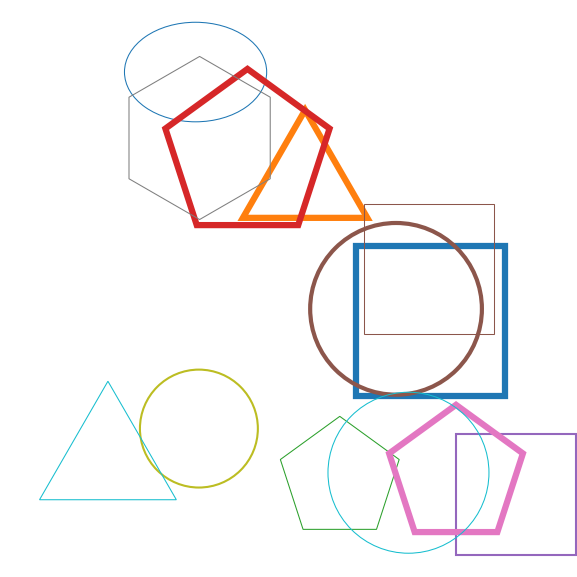[{"shape": "square", "thickness": 3, "radius": 0.65, "center": [0.746, 0.443]}, {"shape": "oval", "thickness": 0.5, "radius": 0.62, "center": [0.339, 0.874]}, {"shape": "triangle", "thickness": 3, "radius": 0.62, "center": [0.528, 0.684]}, {"shape": "pentagon", "thickness": 0.5, "radius": 0.54, "center": [0.588, 0.17]}, {"shape": "pentagon", "thickness": 3, "radius": 0.75, "center": [0.429, 0.73]}, {"shape": "square", "thickness": 1, "radius": 0.52, "center": [0.894, 0.143]}, {"shape": "square", "thickness": 0.5, "radius": 0.56, "center": [0.743, 0.534]}, {"shape": "circle", "thickness": 2, "radius": 0.74, "center": [0.686, 0.464]}, {"shape": "pentagon", "thickness": 3, "radius": 0.61, "center": [0.79, 0.176]}, {"shape": "hexagon", "thickness": 0.5, "radius": 0.71, "center": [0.346, 0.76]}, {"shape": "circle", "thickness": 1, "radius": 0.51, "center": [0.344, 0.257]}, {"shape": "triangle", "thickness": 0.5, "radius": 0.68, "center": [0.187, 0.202]}, {"shape": "circle", "thickness": 0.5, "radius": 0.7, "center": [0.707, 0.181]}]